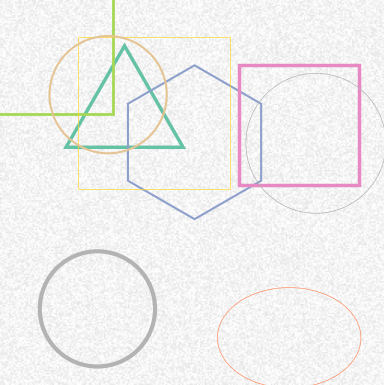[{"shape": "triangle", "thickness": 2.5, "radius": 0.88, "center": [0.324, 0.705]}, {"shape": "oval", "thickness": 0.5, "radius": 0.93, "center": [0.751, 0.123]}, {"shape": "hexagon", "thickness": 1.5, "radius": 1.0, "center": [0.505, 0.631]}, {"shape": "square", "thickness": 2.5, "radius": 0.78, "center": [0.776, 0.675]}, {"shape": "square", "thickness": 2, "radius": 0.82, "center": [0.129, 0.869]}, {"shape": "square", "thickness": 0.5, "radius": 0.99, "center": [0.401, 0.706]}, {"shape": "circle", "thickness": 1.5, "radius": 0.76, "center": [0.281, 0.754]}, {"shape": "circle", "thickness": 0.5, "radius": 0.91, "center": [0.821, 0.628]}, {"shape": "circle", "thickness": 3, "radius": 0.75, "center": [0.253, 0.198]}]